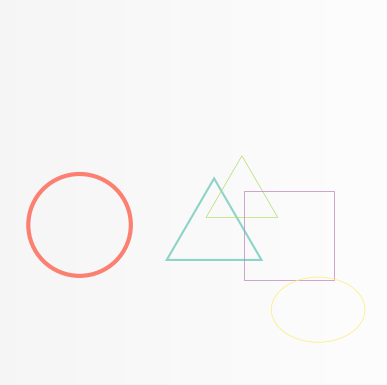[{"shape": "triangle", "thickness": 1.5, "radius": 0.71, "center": [0.552, 0.395]}, {"shape": "circle", "thickness": 3, "radius": 0.66, "center": [0.205, 0.416]}, {"shape": "triangle", "thickness": 0.5, "radius": 0.53, "center": [0.624, 0.489]}, {"shape": "square", "thickness": 0.5, "radius": 0.58, "center": [0.747, 0.389]}, {"shape": "oval", "thickness": 0.5, "radius": 0.6, "center": [0.821, 0.196]}]